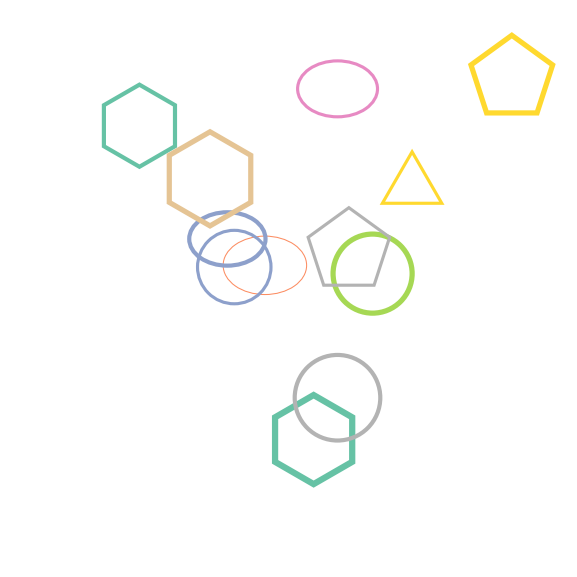[{"shape": "hexagon", "thickness": 2, "radius": 0.36, "center": [0.241, 0.781]}, {"shape": "hexagon", "thickness": 3, "radius": 0.39, "center": [0.543, 0.238]}, {"shape": "oval", "thickness": 0.5, "radius": 0.36, "center": [0.459, 0.54]}, {"shape": "circle", "thickness": 1.5, "radius": 0.32, "center": [0.406, 0.537]}, {"shape": "oval", "thickness": 2, "radius": 0.33, "center": [0.394, 0.585]}, {"shape": "oval", "thickness": 1.5, "radius": 0.35, "center": [0.585, 0.845]}, {"shape": "circle", "thickness": 2.5, "radius": 0.34, "center": [0.645, 0.525]}, {"shape": "triangle", "thickness": 1.5, "radius": 0.3, "center": [0.714, 0.677]}, {"shape": "pentagon", "thickness": 2.5, "radius": 0.37, "center": [0.886, 0.864]}, {"shape": "hexagon", "thickness": 2.5, "radius": 0.41, "center": [0.364, 0.689]}, {"shape": "circle", "thickness": 2, "radius": 0.37, "center": [0.584, 0.31]}, {"shape": "pentagon", "thickness": 1.5, "radius": 0.37, "center": [0.604, 0.565]}]